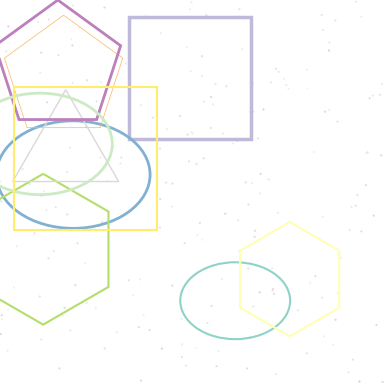[{"shape": "oval", "thickness": 1.5, "radius": 0.71, "center": [0.611, 0.219]}, {"shape": "hexagon", "thickness": 1.5, "radius": 0.74, "center": [0.752, 0.275]}, {"shape": "square", "thickness": 2.5, "radius": 0.79, "center": [0.493, 0.797]}, {"shape": "oval", "thickness": 2, "radius": 1.0, "center": [0.19, 0.547]}, {"shape": "pentagon", "thickness": 0.5, "radius": 0.81, "center": [0.165, 0.799]}, {"shape": "hexagon", "thickness": 1.5, "radius": 0.98, "center": [0.112, 0.353]}, {"shape": "triangle", "thickness": 1, "radius": 0.79, "center": [0.171, 0.608]}, {"shape": "pentagon", "thickness": 2, "radius": 0.86, "center": [0.15, 0.828]}, {"shape": "oval", "thickness": 2, "radius": 0.94, "center": [0.103, 0.626]}, {"shape": "square", "thickness": 1.5, "radius": 0.93, "center": [0.221, 0.587]}]